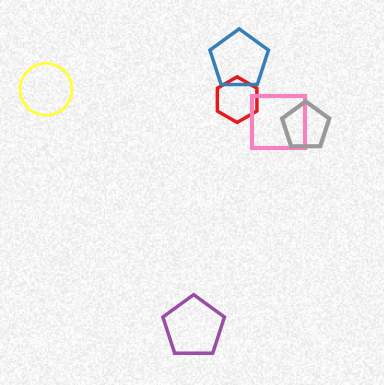[{"shape": "hexagon", "thickness": 2.5, "radius": 0.3, "center": [0.616, 0.741]}, {"shape": "pentagon", "thickness": 2.5, "radius": 0.4, "center": [0.621, 0.845]}, {"shape": "pentagon", "thickness": 2.5, "radius": 0.42, "center": [0.503, 0.151]}, {"shape": "circle", "thickness": 2, "radius": 0.34, "center": [0.119, 0.768]}, {"shape": "square", "thickness": 3, "radius": 0.34, "center": [0.724, 0.683]}, {"shape": "pentagon", "thickness": 3, "radius": 0.32, "center": [0.794, 0.672]}]